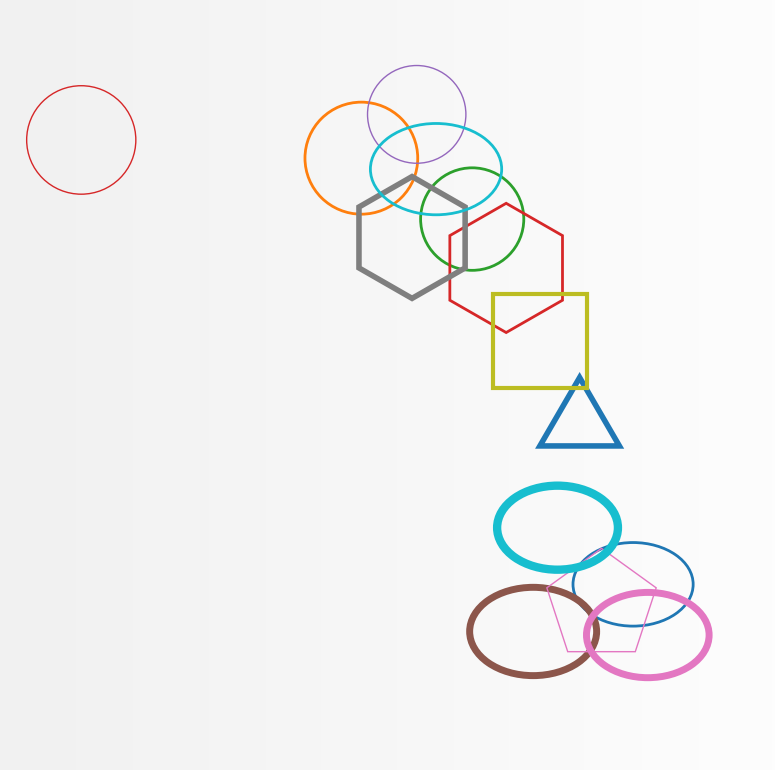[{"shape": "triangle", "thickness": 2, "radius": 0.3, "center": [0.748, 0.45]}, {"shape": "oval", "thickness": 1, "radius": 0.39, "center": [0.817, 0.241]}, {"shape": "circle", "thickness": 1, "radius": 0.36, "center": [0.466, 0.795]}, {"shape": "circle", "thickness": 1, "radius": 0.33, "center": [0.609, 0.715]}, {"shape": "hexagon", "thickness": 1, "radius": 0.42, "center": [0.653, 0.652]}, {"shape": "circle", "thickness": 0.5, "radius": 0.35, "center": [0.105, 0.818]}, {"shape": "circle", "thickness": 0.5, "radius": 0.32, "center": [0.538, 0.851]}, {"shape": "oval", "thickness": 2.5, "radius": 0.41, "center": [0.688, 0.18]}, {"shape": "pentagon", "thickness": 0.5, "radius": 0.37, "center": [0.776, 0.214]}, {"shape": "oval", "thickness": 2.5, "radius": 0.4, "center": [0.836, 0.175]}, {"shape": "hexagon", "thickness": 2, "radius": 0.4, "center": [0.532, 0.692]}, {"shape": "square", "thickness": 1.5, "radius": 0.3, "center": [0.697, 0.557]}, {"shape": "oval", "thickness": 1, "radius": 0.42, "center": [0.563, 0.78]}, {"shape": "oval", "thickness": 3, "radius": 0.39, "center": [0.719, 0.315]}]